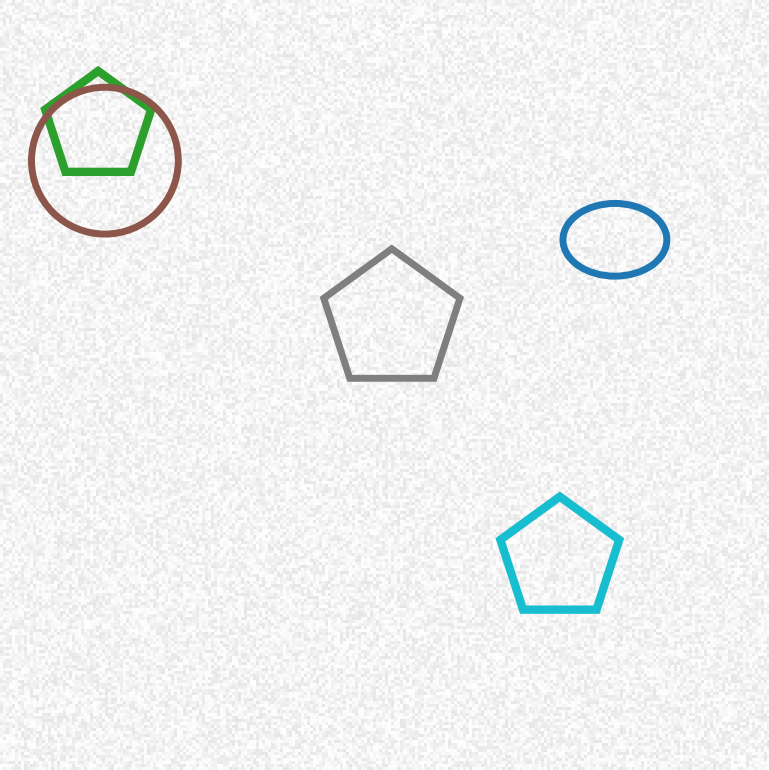[{"shape": "oval", "thickness": 2.5, "radius": 0.34, "center": [0.799, 0.689]}, {"shape": "pentagon", "thickness": 3, "radius": 0.36, "center": [0.128, 0.835]}, {"shape": "circle", "thickness": 2.5, "radius": 0.48, "center": [0.136, 0.791]}, {"shape": "pentagon", "thickness": 2.5, "radius": 0.46, "center": [0.509, 0.584]}, {"shape": "pentagon", "thickness": 3, "radius": 0.41, "center": [0.727, 0.274]}]